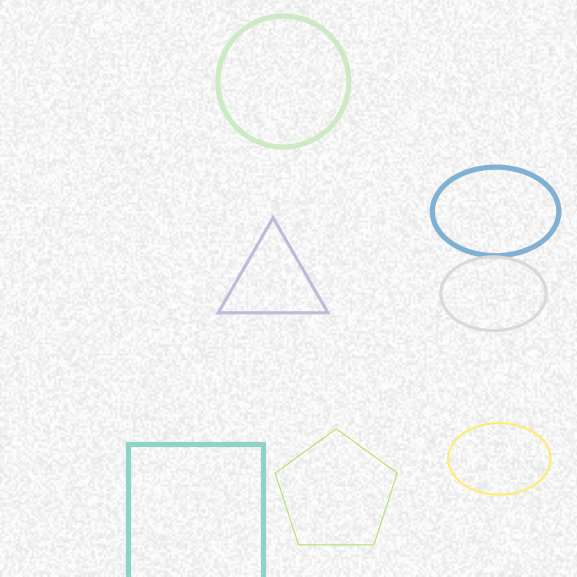[{"shape": "square", "thickness": 2.5, "radius": 0.58, "center": [0.339, 0.114]}, {"shape": "triangle", "thickness": 1.5, "radius": 0.55, "center": [0.473, 0.512]}, {"shape": "oval", "thickness": 2.5, "radius": 0.55, "center": [0.858, 0.633]}, {"shape": "pentagon", "thickness": 0.5, "radius": 0.56, "center": [0.582, 0.146]}, {"shape": "oval", "thickness": 1.5, "radius": 0.46, "center": [0.855, 0.491]}, {"shape": "circle", "thickness": 2.5, "radius": 0.57, "center": [0.491, 0.858]}, {"shape": "oval", "thickness": 1, "radius": 0.44, "center": [0.865, 0.205]}]